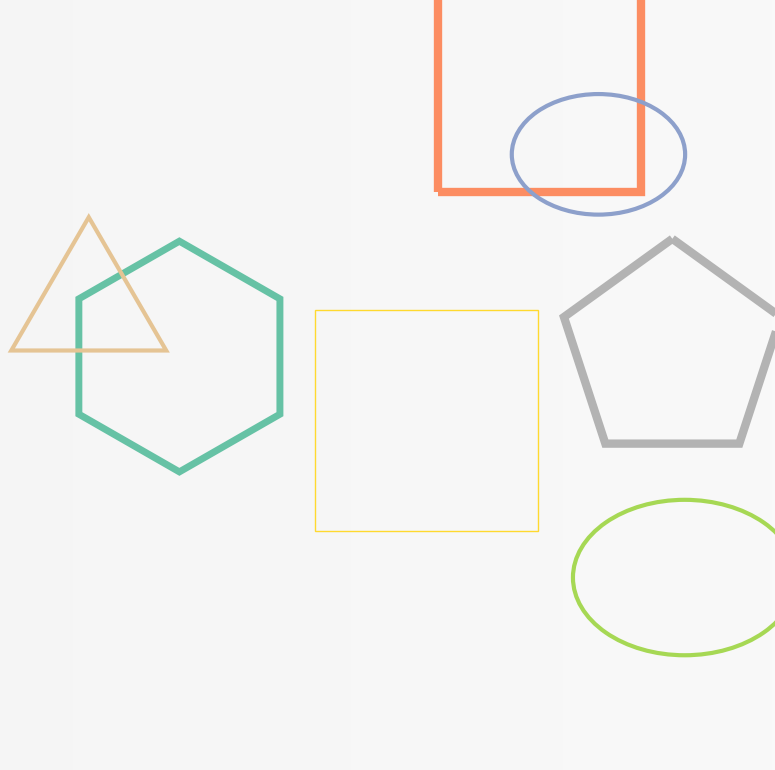[{"shape": "hexagon", "thickness": 2.5, "radius": 0.75, "center": [0.231, 0.537]}, {"shape": "square", "thickness": 3, "radius": 0.65, "center": [0.696, 0.881]}, {"shape": "oval", "thickness": 1.5, "radius": 0.56, "center": [0.772, 0.8]}, {"shape": "oval", "thickness": 1.5, "radius": 0.72, "center": [0.883, 0.25]}, {"shape": "square", "thickness": 0.5, "radius": 0.72, "center": [0.551, 0.454]}, {"shape": "triangle", "thickness": 1.5, "radius": 0.58, "center": [0.115, 0.603]}, {"shape": "pentagon", "thickness": 3, "radius": 0.74, "center": [0.868, 0.543]}]